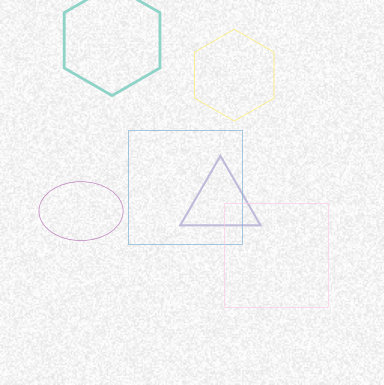[{"shape": "hexagon", "thickness": 2, "radius": 0.72, "center": [0.291, 0.895]}, {"shape": "triangle", "thickness": 1.5, "radius": 0.6, "center": [0.572, 0.475]}, {"shape": "square", "thickness": 0.5, "radius": 0.74, "center": [0.481, 0.514]}, {"shape": "square", "thickness": 0.5, "radius": 0.67, "center": [0.716, 0.339]}, {"shape": "oval", "thickness": 0.5, "radius": 0.55, "center": [0.21, 0.452]}, {"shape": "hexagon", "thickness": 0.5, "radius": 0.6, "center": [0.608, 0.805]}]